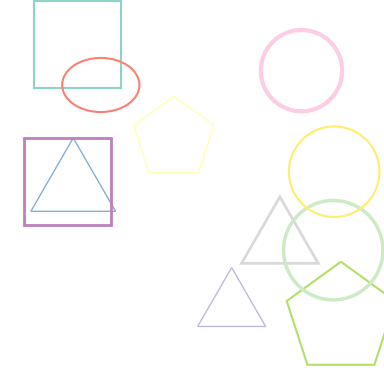[{"shape": "square", "thickness": 1.5, "radius": 0.57, "center": [0.201, 0.884]}, {"shape": "pentagon", "thickness": 1, "radius": 0.55, "center": [0.451, 0.641]}, {"shape": "triangle", "thickness": 1, "radius": 0.51, "center": [0.602, 0.203]}, {"shape": "oval", "thickness": 1.5, "radius": 0.5, "center": [0.262, 0.779]}, {"shape": "triangle", "thickness": 1, "radius": 0.64, "center": [0.19, 0.515]}, {"shape": "pentagon", "thickness": 1.5, "radius": 0.74, "center": [0.886, 0.172]}, {"shape": "circle", "thickness": 3, "radius": 0.53, "center": [0.783, 0.816]}, {"shape": "triangle", "thickness": 2, "radius": 0.57, "center": [0.727, 0.374]}, {"shape": "square", "thickness": 2, "radius": 0.56, "center": [0.176, 0.529]}, {"shape": "circle", "thickness": 2.5, "radius": 0.65, "center": [0.866, 0.35]}, {"shape": "circle", "thickness": 1.5, "radius": 0.59, "center": [0.868, 0.554]}]